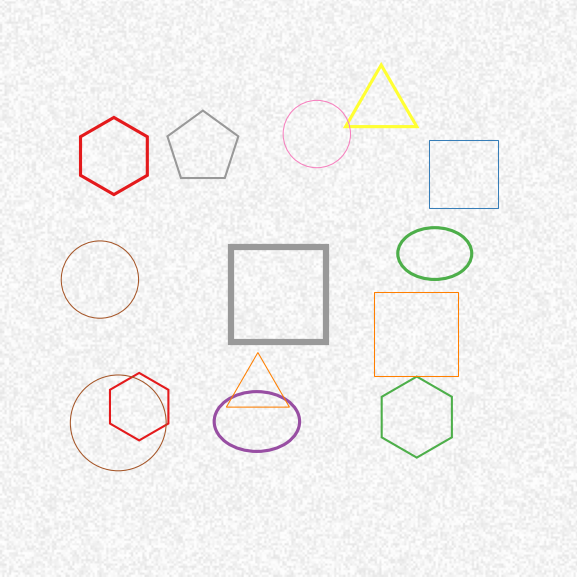[{"shape": "hexagon", "thickness": 1.5, "radius": 0.33, "center": [0.197, 0.729]}, {"shape": "hexagon", "thickness": 1, "radius": 0.29, "center": [0.241, 0.295]}, {"shape": "square", "thickness": 0.5, "radius": 0.3, "center": [0.802, 0.697]}, {"shape": "hexagon", "thickness": 1, "radius": 0.35, "center": [0.722, 0.277]}, {"shape": "oval", "thickness": 1.5, "radius": 0.32, "center": [0.753, 0.56]}, {"shape": "oval", "thickness": 1.5, "radius": 0.37, "center": [0.445, 0.269]}, {"shape": "triangle", "thickness": 0.5, "radius": 0.32, "center": [0.447, 0.326]}, {"shape": "square", "thickness": 0.5, "radius": 0.36, "center": [0.721, 0.421]}, {"shape": "triangle", "thickness": 1.5, "radius": 0.36, "center": [0.66, 0.815]}, {"shape": "circle", "thickness": 0.5, "radius": 0.41, "center": [0.205, 0.267]}, {"shape": "circle", "thickness": 0.5, "radius": 0.33, "center": [0.173, 0.515]}, {"shape": "circle", "thickness": 0.5, "radius": 0.29, "center": [0.549, 0.767]}, {"shape": "pentagon", "thickness": 1, "radius": 0.32, "center": [0.351, 0.743]}, {"shape": "square", "thickness": 3, "radius": 0.41, "center": [0.482, 0.489]}]